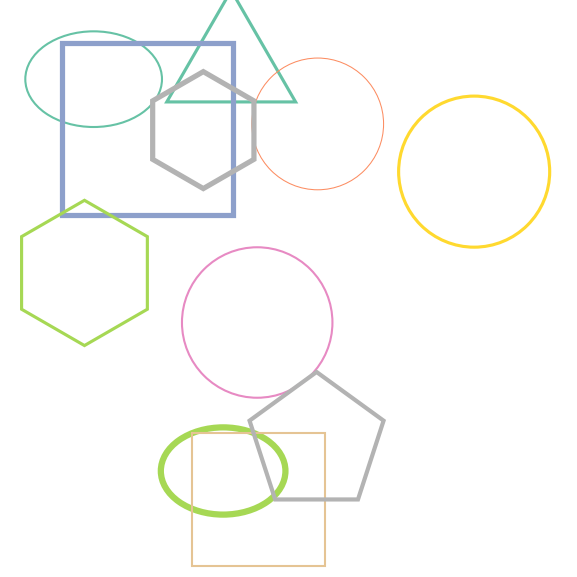[{"shape": "oval", "thickness": 1, "radius": 0.59, "center": [0.162, 0.862]}, {"shape": "triangle", "thickness": 1.5, "radius": 0.64, "center": [0.4, 0.887]}, {"shape": "circle", "thickness": 0.5, "radius": 0.57, "center": [0.55, 0.785]}, {"shape": "square", "thickness": 2.5, "radius": 0.74, "center": [0.255, 0.776]}, {"shape": "circle", "thickness": 1, "radius": 0.65, "center": [0.445, 0.441]}, {"shape": "oval", "thickness": 3, "radius": 0.54, "center": [0.386, 0.184]}, {"shape": "hexagon", "thickness": 1.5, "radius": 0.63, "center": [0.146, 0.527]}, {"shape": "circle", "thickness": 1.5, "radius": 0.65, "center": [0.821, 0.702]}, {"shape": "square", "thickness": 1, "radius": 0.57, "center": [0.447, 0.135]}, {"shape": "pentagon", "thickness": 2, "radius": 0.61, "center": [0.548, 0.233]}, {"shape": "hexagon", "thickness": 2.5, "radius": 0.51, "center": [0.352, 0.774]}]